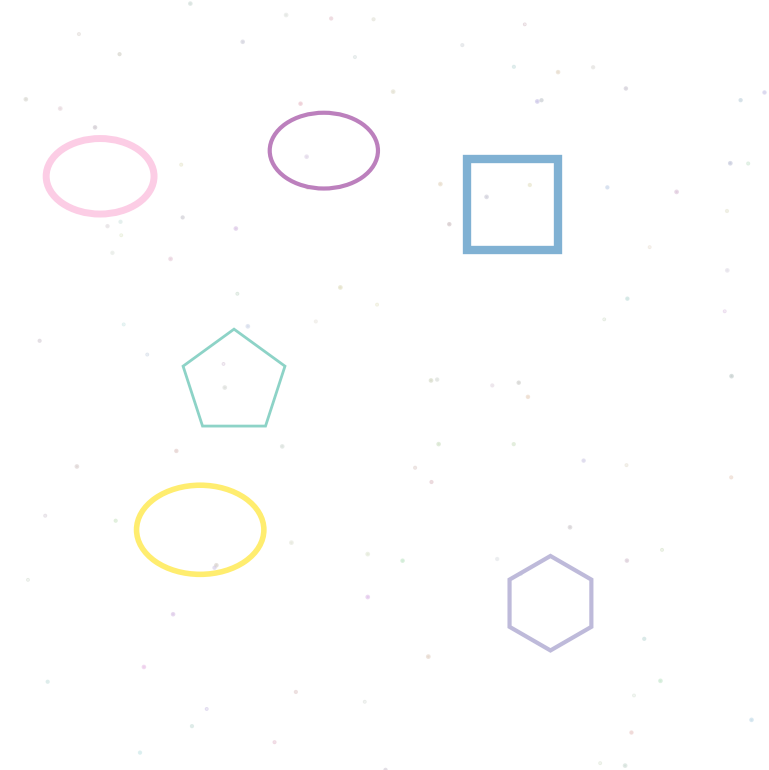[{"shape": "pentagon", "thickness": 1, "radius": 0.35, "center": [0.304, 0.503]}, {"shape": "hexagon", "thickness": 1.5, "radius": 0.31, "center": [0.715, 0.217]}, {"shape": "square", "thickness": 3, "radius": 0.3, "center": [0.665, 0.735]}, {"shape": "oval", "thickness": 2.5, "radius": 0.35, "center": [0.13, 0.771]}, {"shape": "oval", "thickness": 1.5, "radius": 0.35, "center": [0.421, 0.804]}, {"shape": "oval", "thickness": 2, "radius": 0.41, "center": [0.26, 0.312]}]